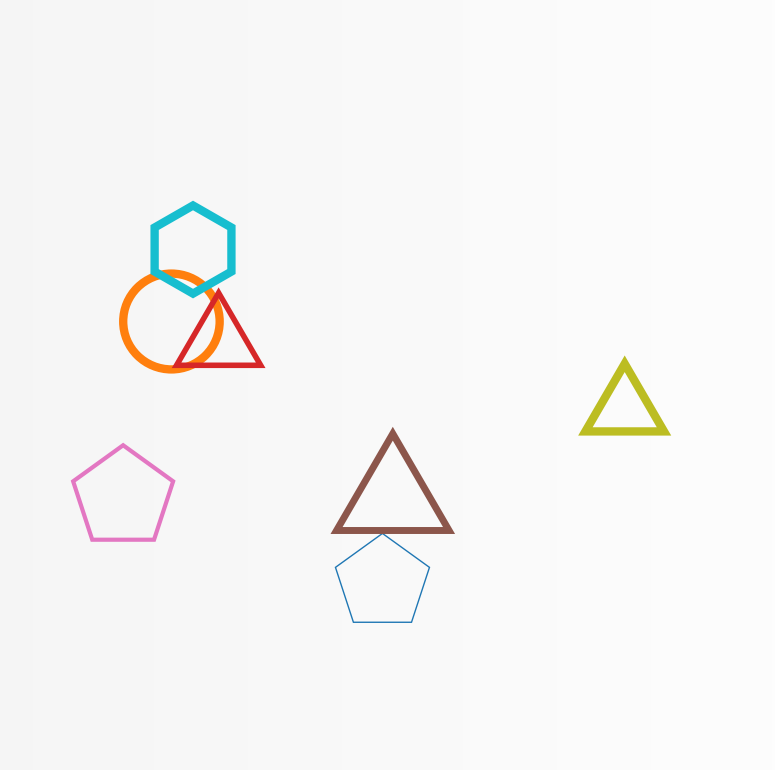[{"shape": "pentagon", "thickness": 0.5, "radius": 0.32, "center": [0.494, 0.243]}, {"shape": "circle", "thickness": 3, "radius": 0.31, "center": [0.221, 0.582]}, {"shape": "triangle", "thickness": 2, "radius": 0.31, "center": [0.282, 0.557]}, {"shape": "triangle", "thickness": 2.5, "radius": 0.42, "center": [0.507, 0.353]}, {"shape": "pentagon", "thickness": 1.5, "radius": 0.34, "center": [0.159, 0.354]}, {"shape": "triangle", "thickness": 3, "radius": 0.29, "center": [0.806, 0.469]}, {"shape": "hexagon", "thickness": 3, "radius": 0.29, "center": [0.249, 0.676]}]